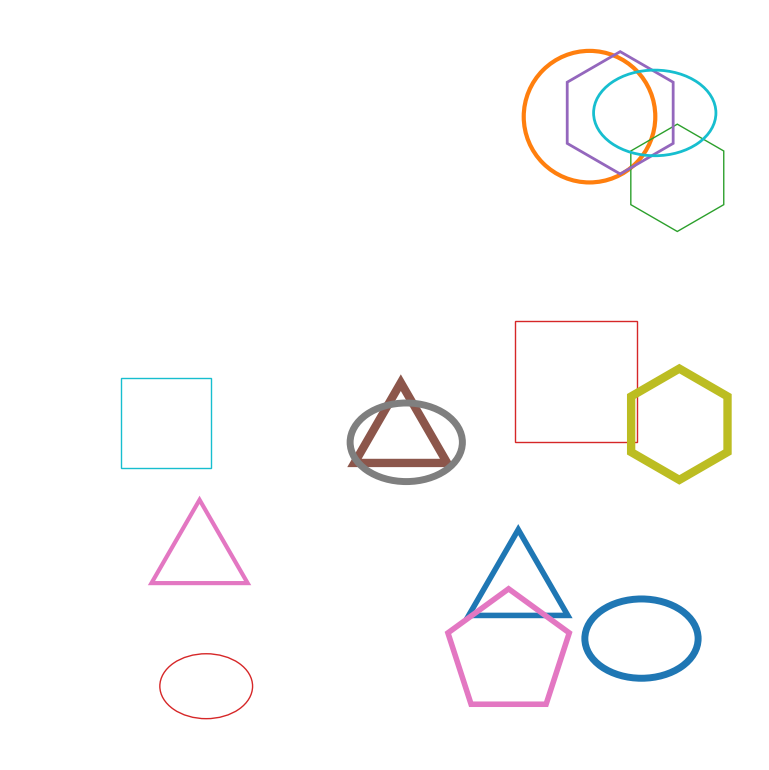[{"shape": "triangle", "thickness": 2, "radius": 0.37, "center": [0.673, 0.238]}, {"shape": "oval", "thickness": 2.5, "radius": 0.37, "center": [0.833, 0.171]}, {"shape": "circle", "thickness": 1.5, "radius": 0.43, "center": [0.766, 0.848]}, {"shape": "hexagon", "thickness": 0.5, "radius": 0.35, "center": [0.88, 0.769]}, {"shape": "square", "thickness": 0.5, "radius": 0.39, "center": [0.748, 0.505]}, {"shape": "oval", "thickness": 0.5, "radius": 0.3, "center": [0.268, 0.109]}, {"shape": "hexagon", "thickness": 1, "radius": 0.4, "center": [0.805, 0.853]}, {"shape": "triangle", "thickness": 3, "radius": 0.35, "center": [0.521, 0.434]}, {"shape": "pentagon", "thickness": 2, "radius": 0.41, "center": [0.661, 0.152]}, {"shape": "triangle", "thickness": 1.5, "radius": 0.36, "center": [0.259, 0.279]}, {"shape": "oval", "thickness": 2.5, "radius": 0.36, "center": [0.528, 0.426]}, {"shape": "hexagon", "thickness": 3, "radius": 0.36, "center": [0.882, 0.449]}, {"shape": "square", "thickness": 0.5, "radius": 0.29, "center": [0.216, 0.451]}, {"shape": "oval", "thickness": 1, "radius": 0.4, "center": [0.85, 0.853]}]